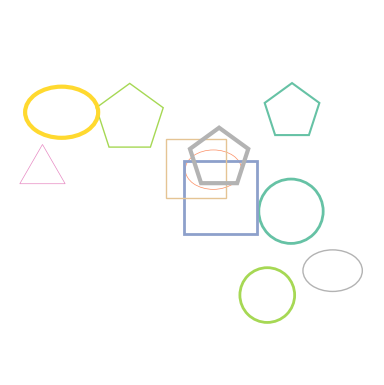[{"shape": "pentagon", "thickness": 1.5, "radius": 0.37, "center": [0.759, 0.71]}, {"shape": "circle", "thickness": 2, "radius": 0.42, "center": [0.756, 0.451]}, {"shape": "oval", "thickness": 0.5, "radius": 0.37, "center": [0.554, 0.559]}, {"shape": "square", "thickness": 2, "radius": 0.47, "center": [0.574, 0.488]}, {"shape": "triangle", "thickness": 0.5, "radius": 0.34, "center": [0.11, 0.557]}, {"shape": "circle", "thickness": 2, "radius": 0.36, "center": [0.694, 0.234]}, {"shape": "pentagon", "thickness": 1, "radius": 0.46, "center": [0.337, 0.692]}, {"shape": "oval", "thickness": 3, "radius": 0.47, "center": [0.16, 0.708]}, {"shape": "square", "thickness": 1, "radius": 0.39, "center": [0.51, 0.562]}, {"shape": "oval", "thickness": 1, "radius": 0.39, "center": [0.864, 0.297]}, {"shape": "pentagon", "thickness": 3, "radius": 0.4, "center": [0.569, 0.589]}]